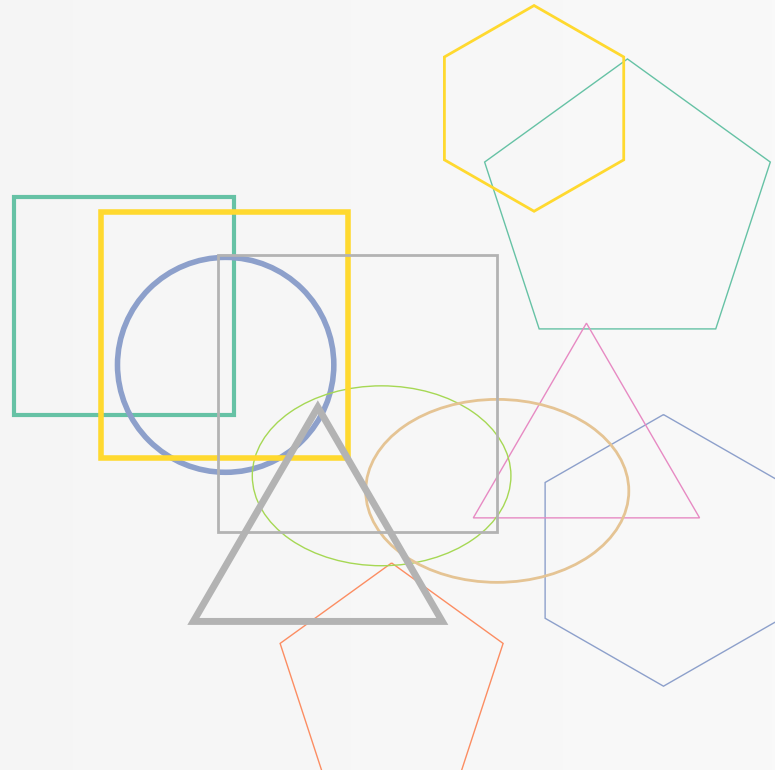[{"shape": "square", "thickness": 1.5, "radius": 0.71, "center": [0.16, 0.603]}, {"shape": "pentagon", "thickness": 0.5, "radius": 0.97, "center": [0.81, 0.73]}, {"shape": "pentagon", "thickness": 0.5, "radius": 0.76, "center": [0.505, 0.118]}, {"shape": "hexagon", "thickness": 0.5, "radius": 0.88, "center": [0.856, 0.285]}, {"shape": "circle", "thickness": 2, "radius": 0.7, "center": [0.291, 0.526]}, {"shape": "triangle", "thickness": 0.5, "radius": 0.84, "center": [0.757, 0.412]}, {"shape": "oval", "thickness": 0.5, "radius": 0.83, "center": [0.492, 0.382]}, {"shape": "square", "thickness": 2, "radius": 0.8, "center": [0.29, 0.565]}, {"shape": "hexagon", "thickness": 1, "radius": 0.67, "center": [0.689, 0.859]}, {"shape": "oval", "thickness": 1, "radius": 0.85, "center": [0.642, 0.363]}, {"shape": "square", "thickness": 1, "radius": 0.9, "center": [0.461, 0.489]}, {"shape": "triangle", "thickness": 2.5, "radius": 0.93, "center": [0.41, 0.286]}]